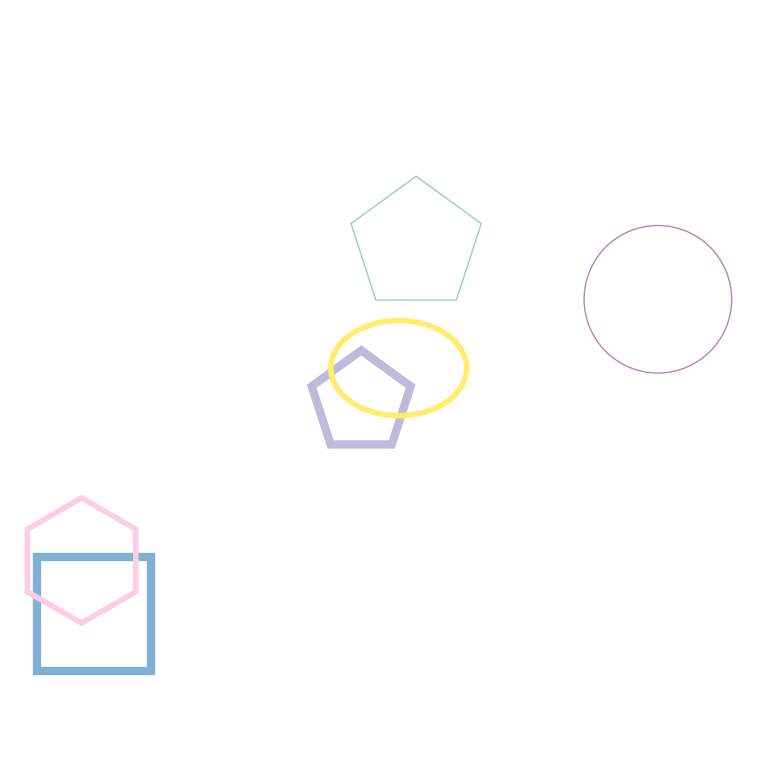[{"shape": "pentagon", "thickness": 0.5, "radius": 0.44, "center": [0.54, 0.682]}, {"shape": "pentagon", "thickness": 3, "radius": 0.34, "center": [0.469, 0.477]}, {"shape": "square", "thickness": 3, "radius": 0.37, "center": [0.122, 0.202]}, {"shape": "hexagon", "thickness": 2, "radius": 0.41, "center": [0.106, 0.272]}, {"shape": "circle", "thickness": 0.5, "radius": 0.48, "center": [0.854, 0.611]}, {"shape": "oval", "thickness": 2, "radius": 0.44, "center": [0.518, 0.522]}]